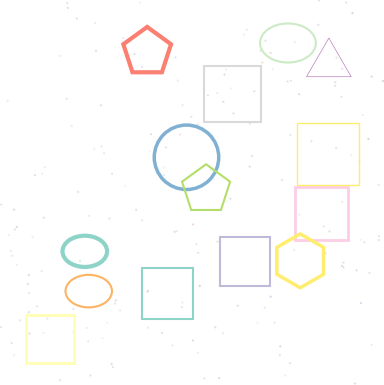[{"shape": "oval", "thickness": 3, "radius": 0.29, "center": [0.22, 0.347]}, {"shape": "square", "thickness": 1.5, "radius": 0.33, "center": [0.435, 0.237]}, {"shape": "square", "thickness": 2, "radius": 0.31, "center": [0.131, 0.121]}, {"shape": "square", "thickness": 1.5, "radius": 0.32, "center": [0.636, 0.321]}, {"shape": "pentagon", "thickness": 3, "radius": 0.33, "center": [0.382, 0.865]}, {"shape": "circle", "thickness": 2.5, "radius": 0.42, "center": [0.484, 0.591]}, {"shape": "oval", "thickness": 1.5, "radius": 0.3, "center": [0.23, 0.244]}, {"shape": "pentagon", "thickness": 1.5, "radius": 0.33, "center": [0.535, 0.508]}, {"shape": "square", "thickness": 2, "radius": 0.34, "center": [0.835, 0.445]}, {"shape": "square", "thickness": 1.5, "radius": 0.37, "center": [0.604, 0.756]}, {"shape": "triangle", "thickness": 0.5, "radius": 0.34, "center": [0.854, 0.834]}, {"shape": "oval", "thickness": 1.5, "radius": 0.36, "center": [0.748, 0.888]}, {"shape": "hexagon", "thickness": 2.5, "radius": 0.35, "center": [0.78, 0.322]}, {"shape": "square", "thickness": 1, "radius": 0.4, "center": [0.852, 0.599]}]